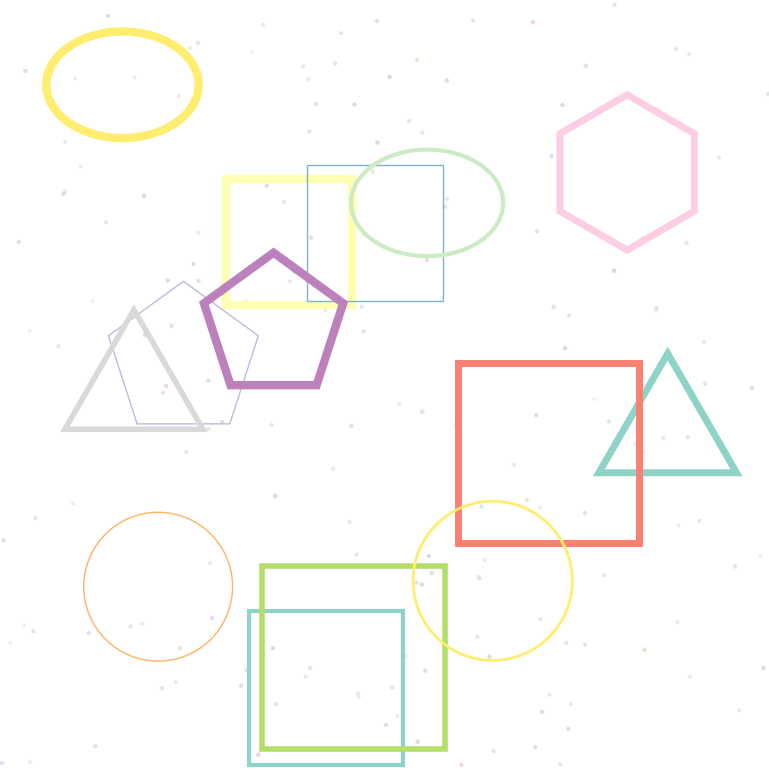[{"shape": "triangle", "thickness": 2.5, "radius": 0.52, "center": [0.867, 0.438]}, {"shape": "square", "thickness": 1.5, "radius": 0.5, "center": [0.424, 0.107]}, {"shape": "square", "thickness": 3, "radius": 0.41, "center": [0.376, 0.685]}, {"shape": "pentagon", "thickness": 0.5, "radius": 0.51, "center": [0.238, 0.532]}, {"shape": "square", "thickness": 2.5, "radius": 0.58, "center": [0.712, 0.411]}, {"shape": "square", "thickness": 0.5, "radius": 0.44, "center": [0.486, 0.697]}, {"shape": "circle", "thickness": 0.5, "radius": 0.48, "center": [0.205, 0.238]}, {"shape": "square", "thickness": 2, "radius": 0.59, "center": [0.459, 0.146]}, {"shape": "hexagon", "thickness": 2.5, "radius": 0.5, "center": [0.814, 0.776]}, {"shape": "triangle", "thickness": 2, "radius": 0.52, "center": [0.174, 0.494]}, {"shape": "pentagon", "thickness": 3, "radius": 0.48, "center": [0.355, 0.577]}, {"shape": "oval", "thickness": 1.5, "radius": 0.49, "center": [0.555, 0.737]}, {"shape": "circle", "thickness": 1, "radius": 0.52, "center": [0.64, 0.246]}, {"shape": "oval", "thickness": 3, "radius": 0.49, "center": [0.159, 0.89]}]